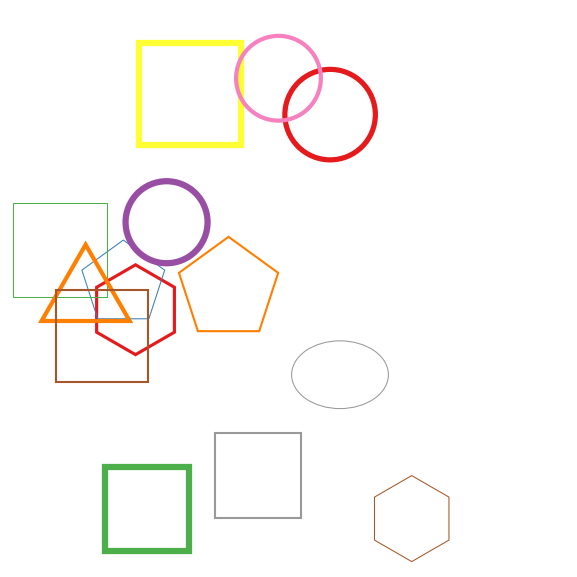[{"shape": "circle", "thickness": 2.5, "radius": 0.39, "center": [0.572, 0.801]}, {"shape": "hexagon", "thickness": 1.5, "radius": 0.39, "center": [0.235, 0.463]}, {"shape": "pentagon", "thickness": 0.5, "radius": 0.38, "center": [0.213, 0.508]}, {"shape": "square", "thickness": 0.5, "radius": 0.41, "center": [0.103, 0.566]}, {"shape": "square", "thickness": 3, "radius": 0.36, "center": [0.254, 0.118]}, {"shape": "circle", "thickness": 3, "radius": 0.35, "center": [0.288, 0.614]}, {"shape": "triangle", "thickness": 2, "radius": 0.44, "center": [0.148, 0.487]}, {"shape": "pentagon", "thickness": 1, "radius": 0.45, "center": [0.396, 0.499]}, {"shape": "square", "thickness": 3, "radius": 0.44, "center": [0.329, 0.836]}, {"shape": "square", "thickness": 1, "radius": 0.4, "center": [0.177, 0.418]}, {"shape": "hexagon", "thickness": 0.5, "radius": 0.37, "center": [0.713, 0.101]}, {"shape": "circle", "thickness": 2, "radius": 0.37, "center": [0.482, 0.864]}, {"shape": "oval", "thickness": 0.5, "radius": 0.42, "center": [0.589, 0.35]}, {"shape": "square", "thickness": 1, "radius": 0.37, "center": [0.447, 0.176]}]